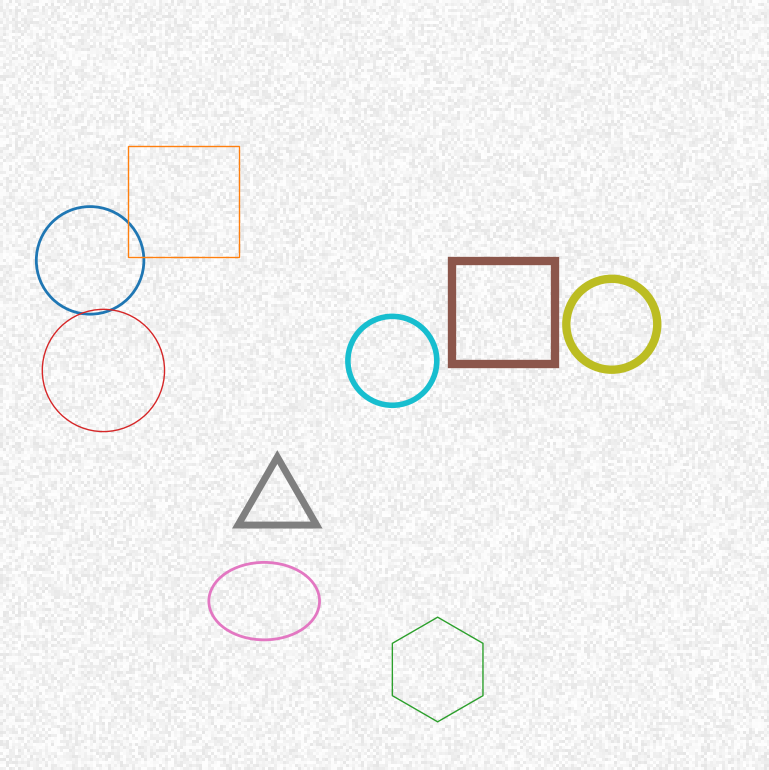[{"shape": "circle", "thickness": 1, "radius": 0.35, "center": [0.117, 0.662]}, {"shape": "square", "thickness": 0.5, "radius": 0.36, "center": [0.238, 0.738]}, {"shape": "hexagon", "thickness": 0.5, "radius": 0.34, "center": [0.568, 0.131]}, {"shape": "circle", "thickness": 0.5, "radius": 0.4, "center": [0.134, 0.519]}, {"shape": "square", "thickness": 3, "radius": 0.33, "center": [0.654, 0.594]}, {"shape": "oval", "thickness": 1, "radius": 0.36, "center": [0.343, 0.219]}, {"shape": "triangle", "thickness": 2.5, "radius": 0.29, "center": [0.36, 0.348]}, {"shape": "circle", "thickness": 3, "radius": 0.3, "center": [0.795, 0.579]}, {"shape": "circle", "thickness": 2, "radius": 0.29, "center": [0.51, 0.531]}]